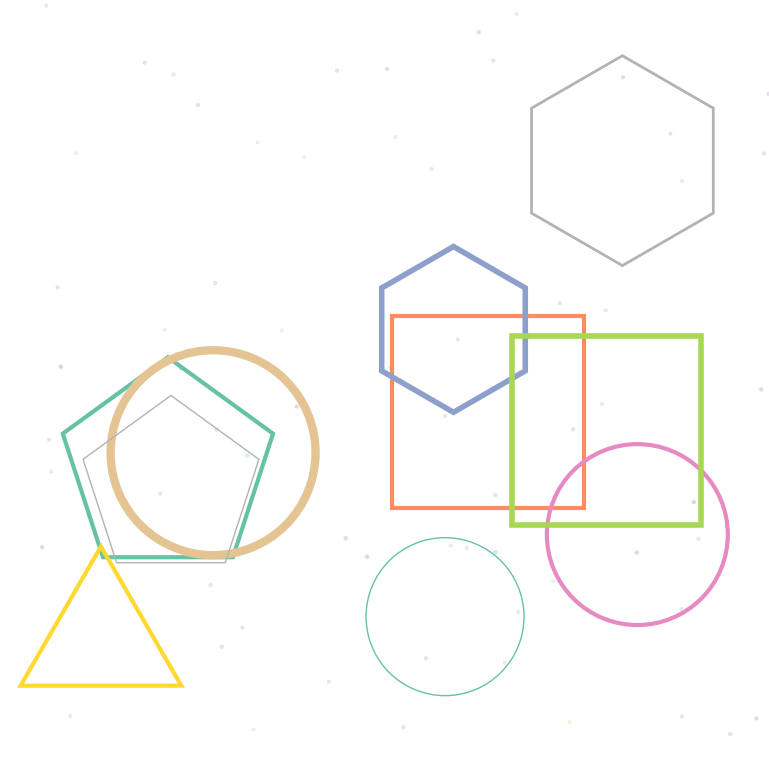[{"shape": "pentagon", "thickness": 1.5, "radius": 0.72, "center": [0.218, 0.392]}, {"shape": "circle", "thickness": 0.5, "radius": 0.51, "center": [0.578, 0.199]}, {"shape": "square", "thickness": 1.5, "radius": 0.62, "center": [0.633, 0.464]}, {"shape": "hexagon", "thickness": 2, "radius": 0.54, "center": [0.589, 0.572]}, {"shape": "circle", "thickness": 1.5, "radius": 0.59, "center": [0.828, 0.306]}, {"shape": "square", "thickness": 2, "radius": 0.61, "center": [0.787, 0.441]}, {"shape": "triangle", "thickness": 1.5, "radius": 0.6, "center": [0.131, 0.17]}, {"shape": "circle", "thickness": 3, "radius": 0.67, "center": [0.277, 0.412]}, {"shape": "pentagon", "thickness": 0.5, "radius": 0.6, "center": [0.222, 0.366]}, {"shape": "hexagon", "thickness": 1, "radius": 0.68, "center": [0.808, 0.791]}]